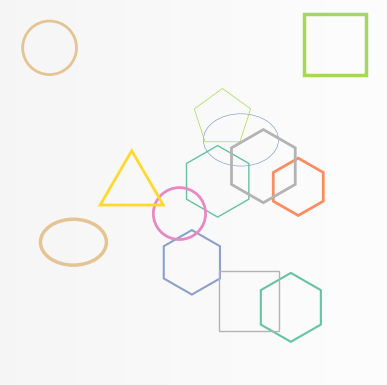[{"shape": "hexagon", "thickness": 1.5, "radius": 0.45, "center": [0.751, 0.202]}, {"shape": "hexagon", "thickness": 1, "radius": 0.46, "center": [0.562, 0.529]}, {"shape": "hexagon", "thickness": 2, "radius": 0.37, "center": [0.77, 0.515]}, {"shape": "oval", "thickness": 0.5, "radius": 0.49, "center": [0.622, 0.637]}, {"shape": "hexagon", "thickness": 1.5, "radius": 0.42, "center": [0.495, 0.319]}, {"shape": "circle", "thickness": 2, "radius": 0.34, "center": [0.463, 0.445]}, {"shape": "square", "thickness": 2.5, "radius": 0.4, "center": [0.865, 0.885]}, {"shape": "pentagon", "thickness": 0.5, "radius": 0.38, "center": [0.574, 0.694]}, {"shape": "triangle", "thickness": 2, "radius": 0.47, "center": [0.34, 0.514]}, {"shape": "oval", "thickness": 2.5, "radius": 0.43, "center": [0.19, 0.371]}, {"shape": "circle", "thickness": 2, "radius": 0.35, "center": [0.128, 0.876]}, {"shape": "square", "thickness": 1, "radius": 0.39, "center": [0.642, 0.218]}, {"shape": "hexagon", "thickness": 2, "radius": 0.47, "center": [0.68, 0.568]}]